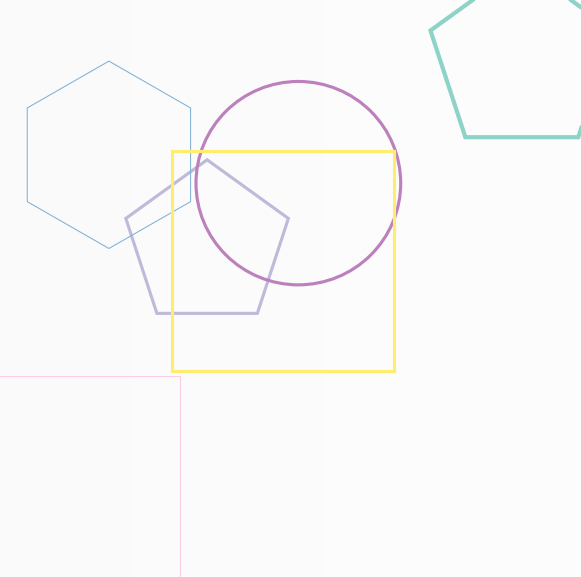[{"shape": "pentagon", "thickness": 2, "radius": 0.83, "center": [0.898, 0.895]}, {"shape": "pentagon", "thickness": 1.5, "radius": 0.74, "center": [0.356, 0.575]}, {"shape": "hexagon", "thickness": 0.5, "radius": 0.81, "center": [0.187, 0.731]}, {"shape": "square", "thickness": 0.5, "radius": 0.88, "center": [0.134, 0.173]}, {"shape": "circle", "thickness": 1.5, "radius": 0.88, "center": [0.513, 0.682]}, {"shape": "square", "thickness": 1.5, "radius": 0.95, "center": [0.487, 0.547]}]